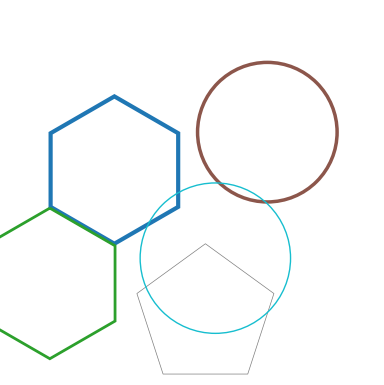[{"shape": "hexagon", "thickness": 3, "radius": 0.96, "center": [0.297, 0.558]}, {"shape": "hexagon", "thickness": 2, "radius": 0.98, "center": [0.129, 0.264]}, {"shape": "circle", "thickness": 2.5, "radius": 0.91, "center": [0.694, 0.657]}, {"shape": "pentagon", "thickness": 0.5, "radius": 0.94, "center": [0.534, 0.18]}, {"shape": "circle", "thickness": 1, "radius": 0.98, "center": [0.559, 0.329]}]